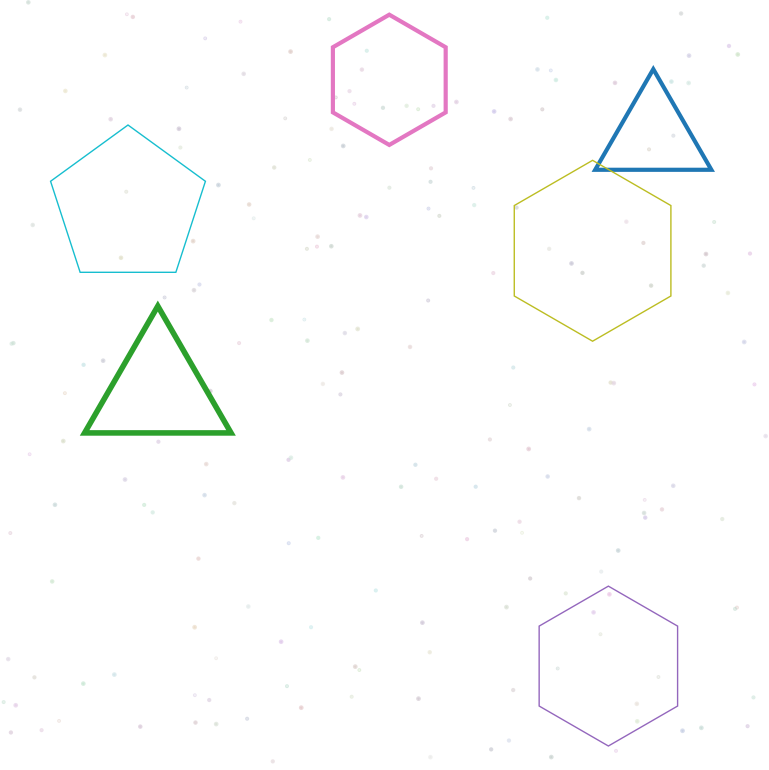[{"shape": "triangle", "thickness": 1.5, "radius": 0.44, "center": [0.848, 0.823]}, {"shape": "triangle", "thickness": 2, "radius": 0.55, "center": [0.205, 0.493]}, {"shape": "hexagon", "thickness": 0.5, "radius": 0.52, "center": [0.79, 0.135]}, {"shape": "hexagon", "thickness": 1.5, "radius": 0.42, "center": [0.506, 0.896]}, {"shape": "hexagon", "thickness": 0.5, "radius": 0.59, "center": [0.77, 0.674]}, {"shape": "pentagon", "thickness": 0.5, "radius": 0.53, "center": [0.166, 0.732]}]